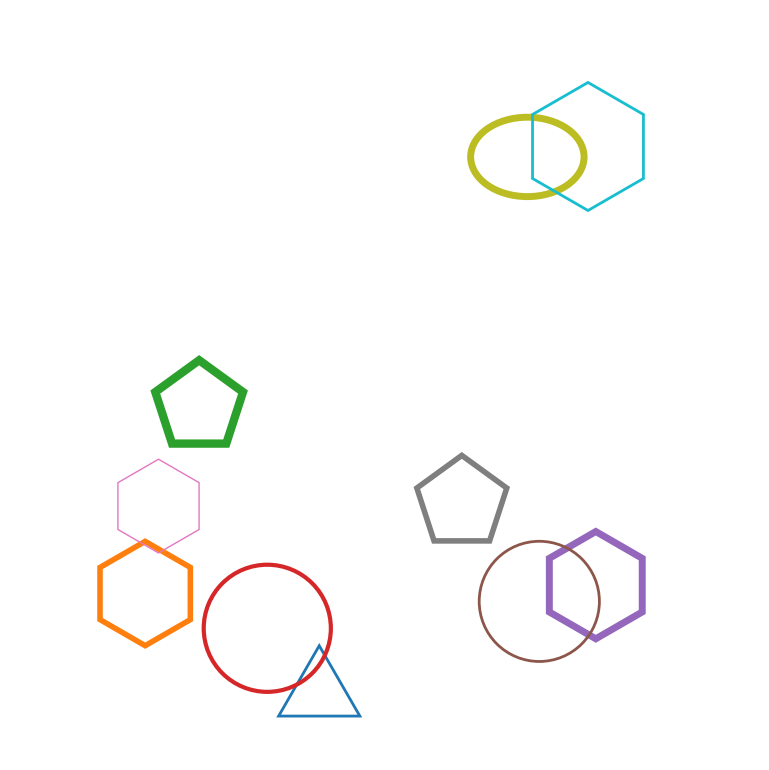[{"shape": "triangle", "thickness": 1, "radius": 0.3, "center": [0.415, 0.1]}, {"shape": "hexagon", "thickness": 2, "radius": 0.34, "center": [0.189, 0.229]}, {"shape": "pentagon", "thickness": 3, "radius": 0.3, "center": [0.259, 0.472]}, {"shape": "circle", "thickness": 1.5, "radius": 0.41, "center": [0.347, 0.184]}, {"shape": "hexagon", "thickness": 2.5, "radius": 0.35, "center": [0.774, 0.24]}, {"shape": "circle", "thickness": 1, "radius": 0.39, "center": [0.7, 0.219]}, {"shape": "hexagon", "thickness": 0.5, "radius": 0.3, "center": [0.206, 0.343]}, {"shape": "pentagon", "thickness": 2, "radius": 0.31, "center": [0.6, 0.347]}, {"shape": "oval", "thickness": 2.5, "radius": 0.37, "center": [0.685, 0.796]}, {"shape": "hexagon", "thickness": 1, "radius": 0.42, "center": [0.764, 0.81]}]